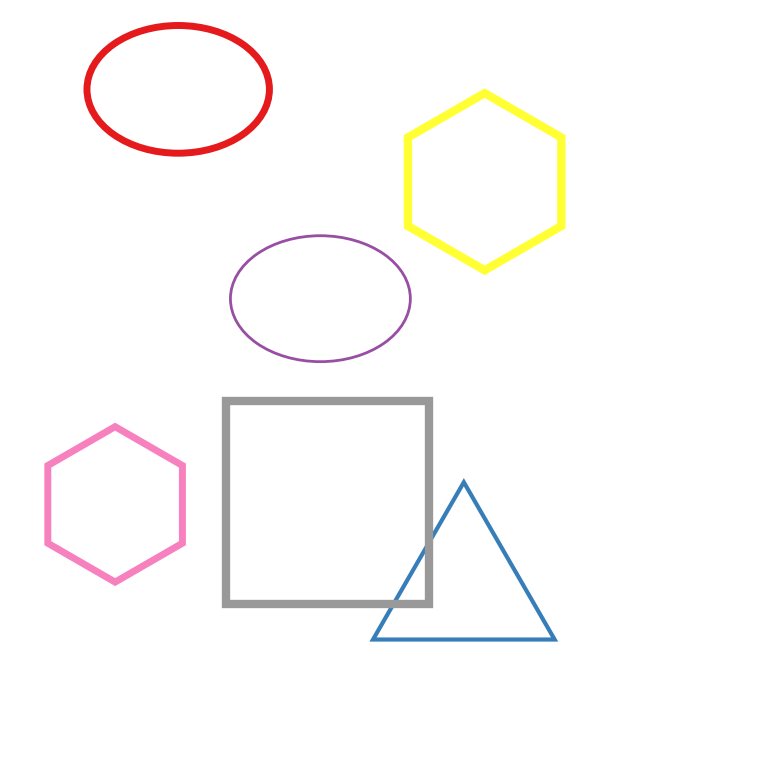[{"shape": "oval", "thickness": 2.5, "radius": 0.59, "center": [0.231, 0.884]}, {"shape": "triangle", "thickness": 1.5, "radius": 0.68, "center": [0.602, 0.238]}, {"shape": "oval", "thickness": 1, "radius": 0.58, "center": [0.416, 0.612]}, {"shape": "hexagon", "thickness": 3, "radius": 0.58, "center": [0.629, 0.764]}, {"shape": "hexagon", "thickness": 2.5, "radius": 0.5, "center": [0.149, 0.345]}, {"shape": "square", "thickness": 3, "radius": 0.66, "center": [0.425, 0.348]}]